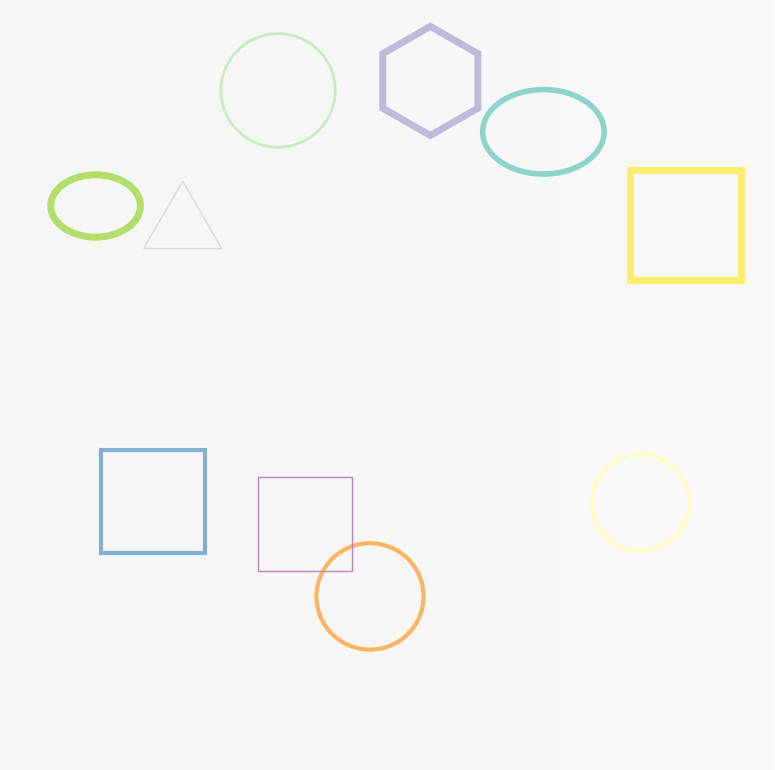[{"shape": "oval", "thickness": 2, "radius": 0.39, "center": [0.701, 0.829]}, {"shape": "circle", "thickness": 1, "radius": 0.31, "center": [0.827, 0.347]}, {"shape": "hexagon", "thickness": 2.5, "radius": 0.35, "center": [0.555, 0.895]}, {"shape": "square", "thickness": 1.5, "radius": 0.33, "center": [0.197, 0.349]}, {"shape": "circle", "thickness": 1.5, "radius": 0.35, "center": [0.477, 0.225]}, {"shape": "oval", "thickness": 2.5, "radius": 0.29, "center": [0.123, 0.733]}, {"shape": "triangle", "thickness": 0.5, "radius": 0.29, "center": [0.236, 0.706]}, {"shape": "square", "thickness": 0.5, "radius": 0.3, "center": [0.393, 0.32]}, {"shape": "circle", "thickness": 1, "radius": 0.37, "center": [0.359, 0.883]}, {"shape": "square", "thickness": 2.5, "radius": 0.36, "center": [0.885, 0.707]}]